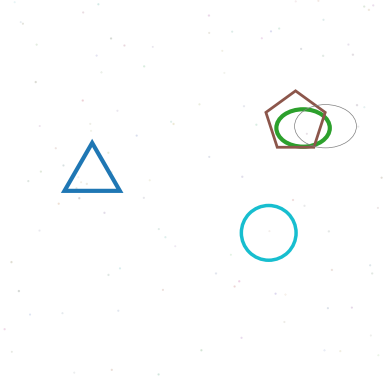[{"shape": "triangle", "thickness": 3, "radius": 0.42, "center": [0.239, 0.546]}, {"shape": "oval", "thickness": 3, "radius": 0.35, "center": [0.787, 0.668]}, {"shape": "pentagon", "thickness": 2, "radius": 0.4, "center": [0.768, 0.683]}, {"shape": "oval", "thickness": 0.5, "radius": 0.4, "center": [0.845, 0.672]}, {"shape": "circle", "thickness": 2.5, "radius": 0.36, "center": [0.698, 0.395]}]